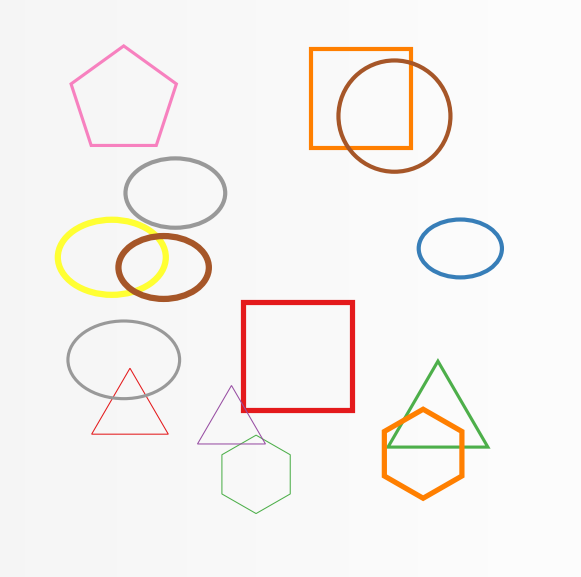[{"shape": "square", "thickness": 2.5, "radius": 0.47, "center": [0.512, 0.383]}, {"shape": "triangle", "thickness": 0.5, "radius": 0.38, "center": [0.224, 0.285]}, {"shape": "oval", "thickness": 2, "radius": 0.36, "center": [0.792, 0.569]}, {"shape": "hexagon", "thickness": 0.5, "radius": 0.34, "center": [0.441, 0.178]}, {"shape": "triangle", "thickness": 1.5, "radius": 0.5, "center": [0.753, 0.275]}, {"shape": "triangle", "thickness": 0.5, "radius": 0.34, "center": [0.398, 0.264]}, {"shape": "square", "thickness": 2, "radius": 0.43, "center": [0.621, 0.829]}, {"shape": "hexagon", "thickness": 2.5, "radius": 0.39, "center": [0.728, 0.213]}, {"shape": "oval", "thickness": 3, "radius": 0.46, "center": [0.192, 0.554]}, {"shape": "oval", "thickness": 3, "radius": 0.39, "center": [0.282, 0.536]}, {"shape": "circle", "thickness": 2, "radius": 0.48, "center": [0.679, 0.798]}, {"shape": "pentagon", "thickness": 1.5, "radius": 0.48, "center": [0.213, 0.824]}, {"shape": "oval", "thickness": 1.5, "radius": 0.48, "center": [0.213, 0.376]}, {"shape": "oval", "thickness": 2, "radius": 0.43, "center": [0.302, 0.665]}]